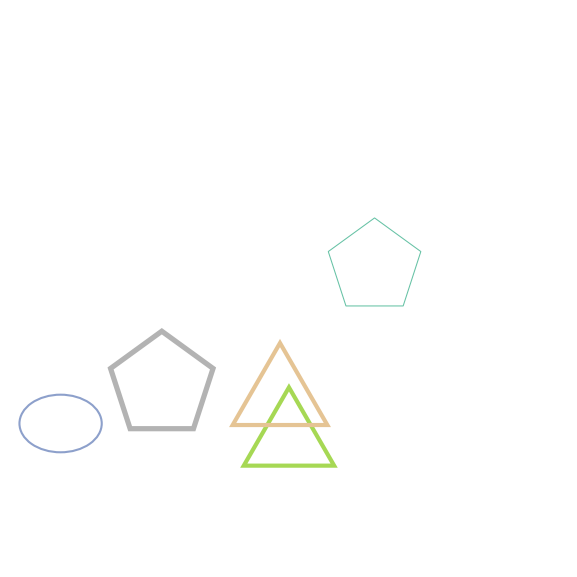[{"shape": "pentagon", "thickness": 0.5, "radius": 0.42, "center": [0.649, 0.538]}, {"shape": "oval", "thickness": 1, "radius": 0.36, "center": [0.105, 0.266]}, {"shape": "triangle", "thickness": 2, "radius": 0.45, "center": [0.5, 0.238]}, {"shape": "triangle", "thickness": 2, "radius": 0.47, "center": [0.485, 0.31]}, {"shape": "pentagon", "thickness": 2.5, "radius": 0.47, "center": [0.28, 0.332]}]